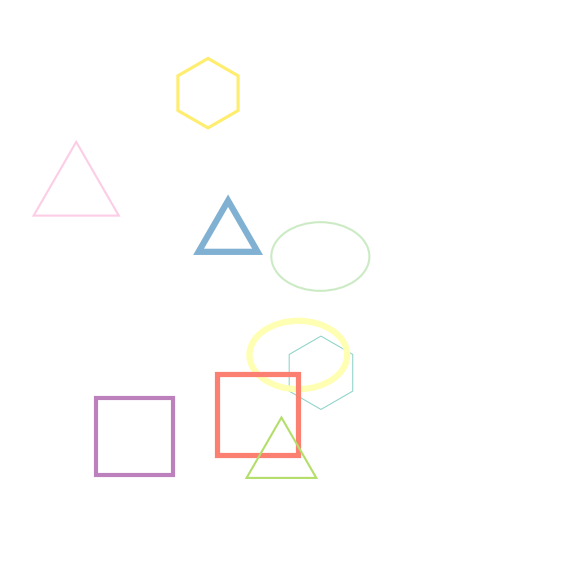[{"shape": "hexagon", "thickness": 0.5, "radius": 0.32, "center": [0.556, 0.354]}, {"shape": "oval", "thickness": 3, "radius": 0.42, "center": [0.517, 0.384]}, {"shape": "square", "thickness": 2.5, "radius": 0.35, "center": [0.445, 0.282]}, {"shape": "triangle", "thickness": 3, "radius": 0.3, "center": [0.395, 0.593]}, {"shape": "triangle", "thickness": 1, "radius": 0.35, "center": [0.487, 0.206]}, {"shape": "triangle", "thickness": 1, "radius": 0.43, "center": [0.132, 0.668]}, {"shape": "square", "thickness": 2, "radius": 0.33, "center": [0.233, 0.244]}, {"shape": "oval", "thickness": 1, "radius": 0.42, "center": [0.555, 0.555]}, {"shape": "hexagon", "thickness": 1.5, "radius": 0.3, "center": [0.36, 0.838]}]